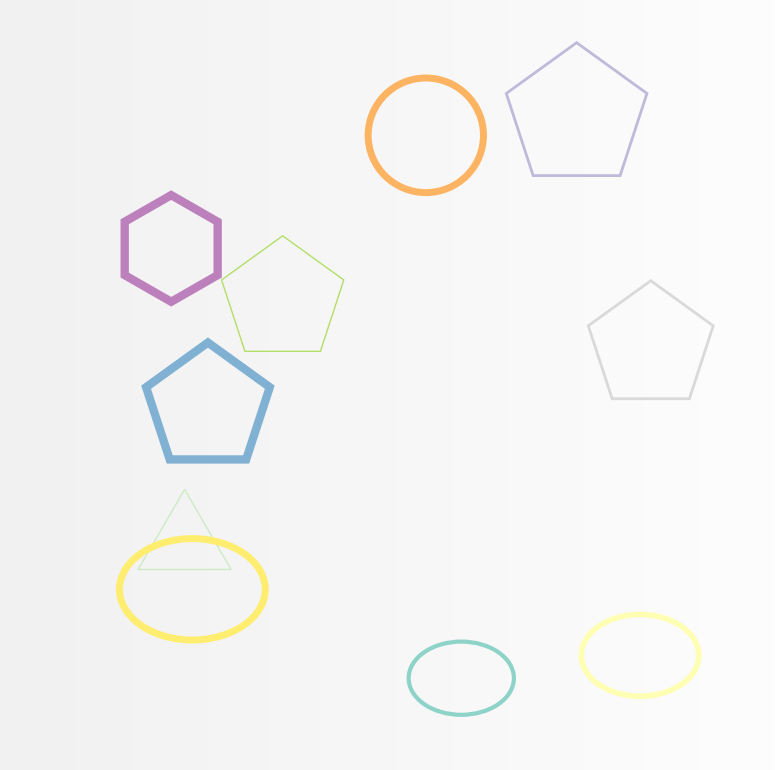[{"shape": "oval", "thickness": 1.5, "radius": 0.34, "center": [0.595, 0.119]}, {"shape": "oval", "thickness": 2, "radius": 0.38, "center": [0.826, 0.149]}, {"shape": "pentagon", "thickness": 1, "radius": 0.48, "center": [0.744, 0.849]}, {"shape": "pentagon", "thickness": 3, "radius": 0.42, "center": [0.268, 0.471]}, {"shape": "circle", "thickness": 2.5, "radius": 0.37, "center": [0.549, 0.824]}, {"shape": "pentagon", "thickness": 0.5, "radius": 0.41, "center": [0.365, 0.611]}, {"shape": "pentagon", "thickness": 1, "radius": 0.42, "center": [0.84, 0.551]}, {"shape": "hexagon", "thickness": 3, "radius": 0.35, "center": [0.221, 0.677]}, {"shape": "triangle", "thickness": 0.5, "radius": 0.35, "center": [0.238, 0.295]}, {"shape": "oval", "thickness": 2.5, "radius": 0.47, "center": [0.248, 0.235]}]